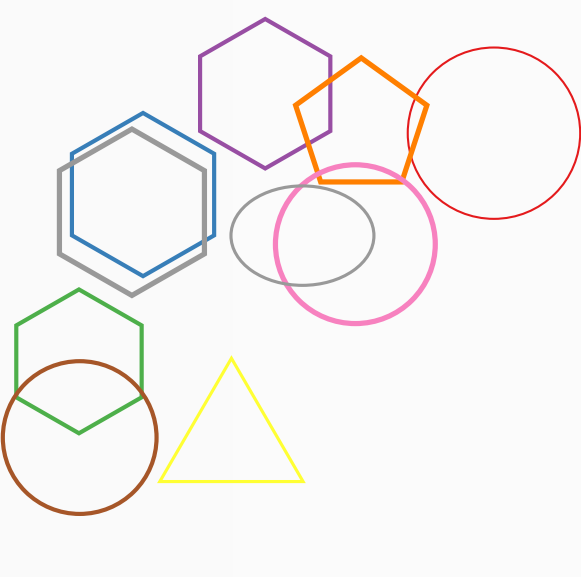[{"shape": "circle", "thickness": 1, "radius": 0.74, "center": [0.85, 0.769]}, {"shape": "hexagon", "thickness": 2, "radius": 0.71, "center": [0.246, 0.662]}, {"shape": "hexagon", "thickness": 2, "radius": 0.62, "center": [0.136, 0.373]}, {"shape": "hexagon", "thickness": 2, "radius": 0.65, "center": [0.456, 0.837]}, {"shape": "pentagon", "thickness": 2.5, "radius": 0.59, "center": [0.621, 0.78]}, {"shape": "triangle", "thickness": 1.5, "radius": 0.71, "center": [0.398, 0.236]}, {"shape": "circle", "thickness": 2, "radius": 0.66, "center": [0.137, 0.241]}, {"shape": "circle", "thickness": 2.5, "radius": 0.69, "center": [0.611, 0.576]}, {"shape": "hexagon", "thickness": 2.5, "radius": 0.72, "center": [0.227, 0.632]}, {"shape": "oval", "thickness": 1.5, "radius": 0.61, "center": [0.52, 0.591]}]